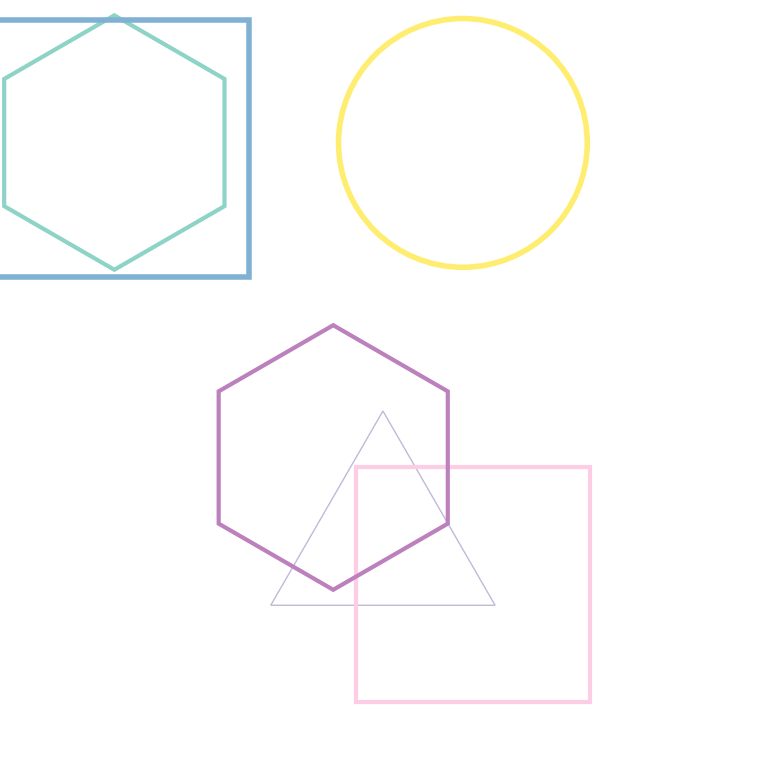[{"shape": "hexagon", "thickness": 1.5, "radius": 0.83, "center": [0.149, 0.815]}, {"shape": "triangle", "thickness": 0.5, "radius": 0.84, "center": [0.497, 0.298]}, {"shape": "square", "thickness": 2, "radius": 0.83, "center": [0.156, 0.807]}, {"shape": "square", "thickness": 1.5, "radius": 0.76, "center": [0.614, 0.241]}, {"shape": "hexagon", "thickness": 1.5, "radius": 0.86, "center": [0.433, 0.406]}, {"shape": "circle", "thickness": 2, "radius": 0.81, "center": [0.601, 0.814]}]